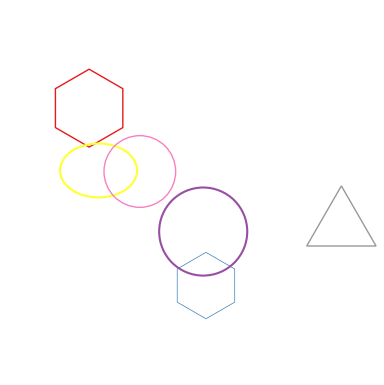[{"shape": "hexagon", "thickness": 1, "radius": 0.51, "center": [0.231, 0.719]}, {"shape": "hexagon", "thickness": 0.5, "radius": 0.43, "center": [0.535, 0.258]}, {"shape": "circle", "thickness": 1.5, "radius": 0.57, "center": [0.528, 0.399]}, {"shape": "oval", "thickness": 1.5, "radius": 0.5, "center": [0.256, 0.557]}, {"shape": "circle", "thickness": 1, "radius": 0.47, "center": [0.363, 0.555]}, {"shape": "triangle", "thickness": 1, "radius": 0.52, "center": [0.887, 0.413]}]